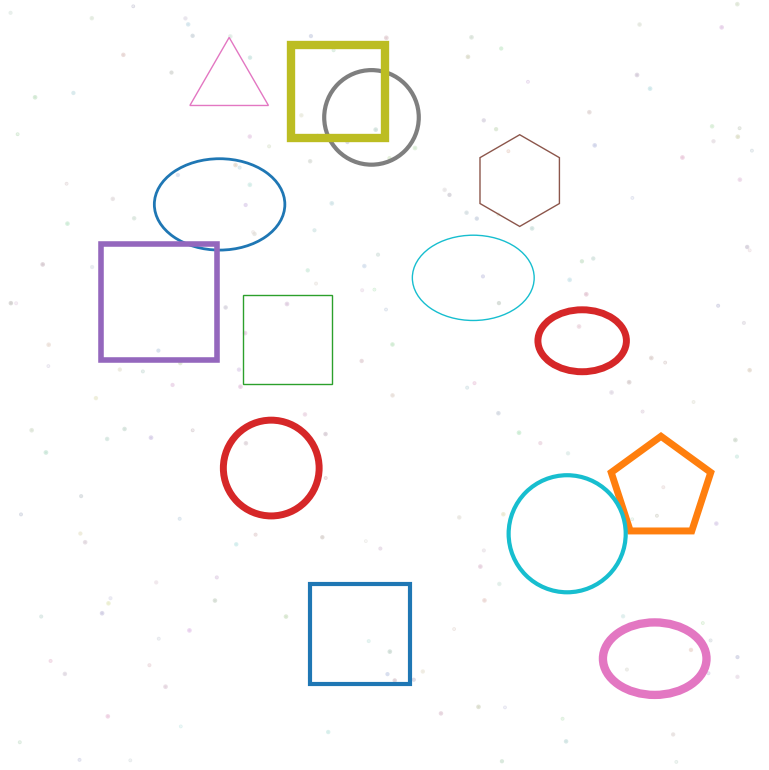[{"shape": "oval", "thickness": 1, "radius": 0.42, "center": [0.285, 0.735]}, {"shape": "square", "thickness": 1.5, "radius": 0.33, "center": [0.467, 0.176]}, {"shape": "pentagon", "thickness": 2.5, "radius": 0.34, "center": [0.858, 0.365]}, {"shape": "square", "thickness": 0.5, "radius": 0.29, "center": [0.374, 0.559]}, {"shape": "oval", "thickness": 2.5, "radius": 0.29, "center": [0.756, 0.557]}, {"shape": "circle", "thickness": 2.5, "radius": 0.31, "center": [0.352, 0.392]}, {"shape": "square", "thickness": 2, "radius": 0.37, "center": [0.207, 0.608]}, {"shape": "hexagon", "thickness": 0.5, "radius": 0.3, "center": [0.675, 0.765]}, {"shape": "oval", "thickness": 3, "radius": 0.34, "center": [0.85, 0.145]}, {"shape": "triangle", "thickness": 0.5, "radius": 0.29, "center": [0.298, 0.892]}, {"shape": "circle", "thickness": 1.5, "radius": 0.31, "center": [0.482, 0.848]}, {"shape": "square", "thickness": 3, "radius": 0.3, "center": [0.439, 0.881]}, {"shape": "oval", "thickness": 0.5, "radius": 0.4, "center": [0.615, 0.639]}, {"shape": "circle", "thickness": 1.5, "radius": 0.38, "center": [0.737, 0.307]}]